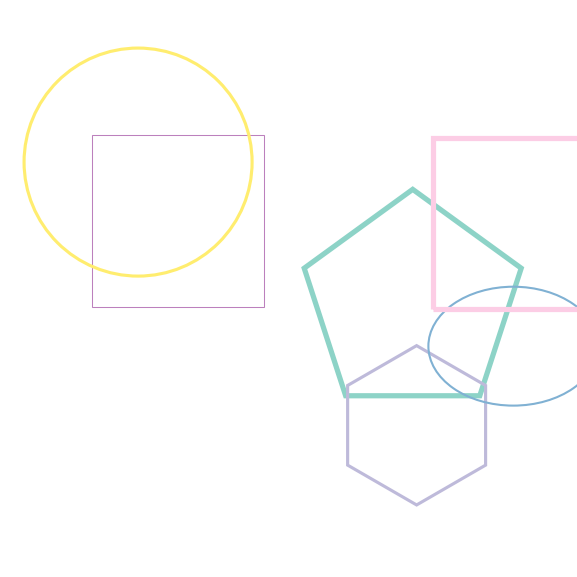[{"shape": "pentagon", "thickness": 2.5, "radius": 0.99, "center": [0.715, 0.474]}, {"shape": "hexagon", "thickness": 1.5, "radius": 0.69, "center": [0.721, 0.263]}, {"shape": "oval", "thickness": 1, "radius": 0.74, "center": [0.889, 0.4]}, {"shape": "square", "thickness": 2.5, "radius": 0.74, "center": [0.898, 0.612]}, {"shape": "square", "thickness": 0.5, "radius": 0.75, "center": [0.308, 0.617]}, {"shape": "circle", "thickness": 1.5, "radius": 0.99, "center": [0.239, 0.718]}]